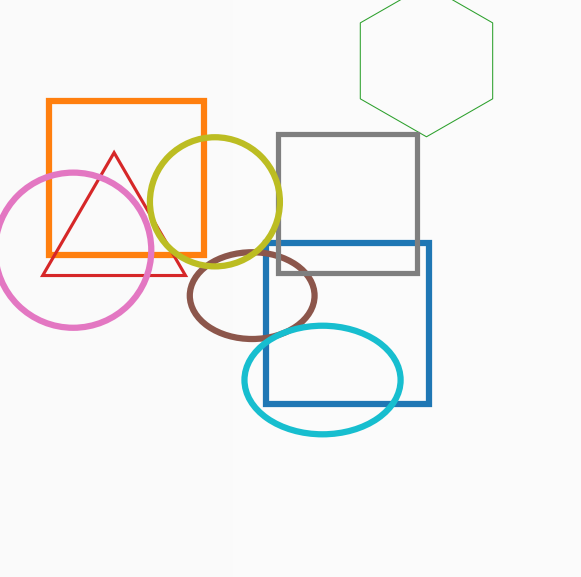[{"shape": "square", "thickness": 3, "radius": 0.7, "center": [0.598, 0.439]}, {"shape": "square", "thickness": 3, "radius": 0.67, "center": [0.217, 0.691]}, {"shape": "hexagon", "thickness": 0.5, "radius": 0.66, "center": [0.734, 0.894]}, {"shape": "triangle", "thickness": 1.5, "radius": 0.71, "center": [0.196, 0.593]}, {"shape": "oval", "thickness": 3, "radius": 0.54, "center": [0.434, 0.487]}, {"shape": "circle", "thickness": 3, "radius": 0.67, "center": [0.126, 0.566]}, {"shape": "square", "thickness": 2.5, "radius": 0.6, "center": [0.598, 0.647]}, {"shape": "circle", "thickness": 3, "radius": 0.56, "center": [0.37, 0.65]}, {"shape": "oval", "thickness": 3, "radius": 0.67, "center": [0.555, 0.341]}]